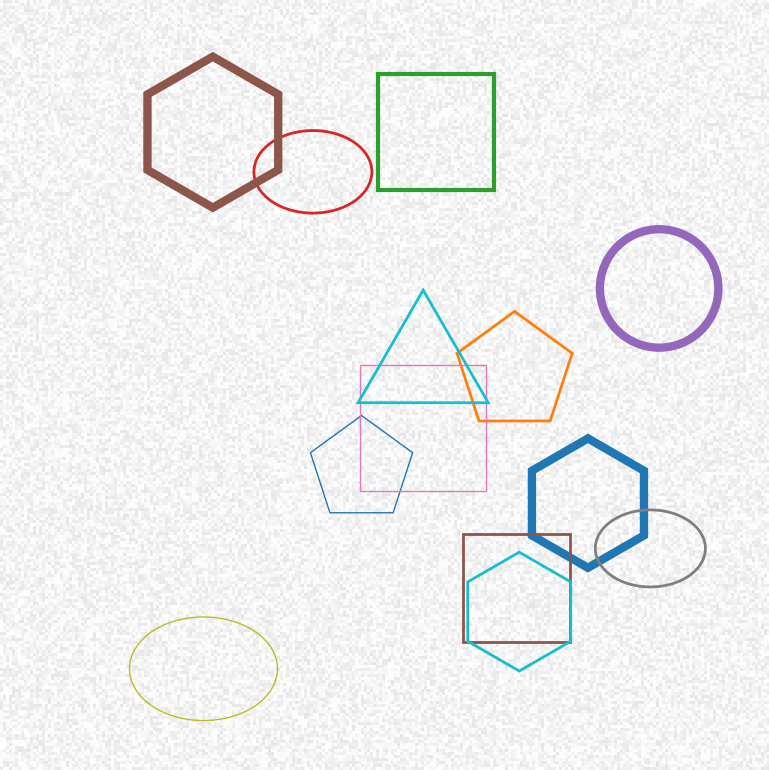[{"shape": "pentagon", "thickness": 0.5, "radius": 0.35, "center": [0.47, 0.391]}, {"shape": "hexagon", "thickness": 3, "radius": 0.42, "center": [0.764, 0.347]}, {"shape": "pentagon", "thickness": 1, "radius": 0.39, "center": [0.668, 0.517]}, {"shape": "square", "thickness": 1.5, "radius": 0.37, "center": [0.566, 0.829]}, {"shape": "oval", "thickness": 1, "radius": 0.38, "center": [0.406, 0.777]}, {"shape": "circle", "thickness": 3, "radius": 0.38, "center": [0.856, 0.625]}, {"shape": "square", "thickness": 1, "radius": 0.35, "center": [0.671, 0.237]}, {"shape": "hexagon", "thickness": 3, "radius": 0.49, "center": [0.276, 0.828]}, {"shape": "square", "thickness": 0.5, "radius": 0.41, "center": [0.549, 0.444]}, {"shape": "oval", "thickness": 1, "radius": 0.36, "center": [0.845, 0.288]}, {"shape": "oval", "thickness": 0.5, "radius": 0.48, "center": [0.264, 0.131]}, {"shape": "triangle", "thickness": 1, "radius": 0.49, "center": [0.55, 0.526]}, {"shape": "hexagon", "thickness": 1, "radius": 0.39, "center": [0.674, 0.206]}]